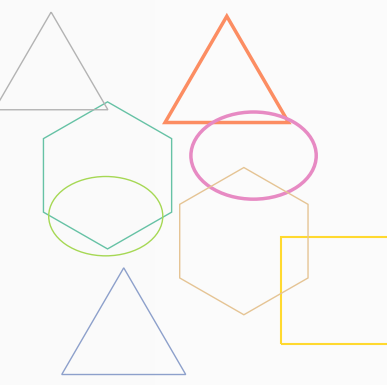[{"shape": "hexagon", "thickness": 1, "radius": 0.95, "center": [0.278, 0.544]}, {"shape": "triangle", "thickness": 2.5, "radius": 0.92, "center": [0.585, 0.774]}, {"shape": "triangle", "thickness": 1, "radius": 0.92, "center": [0.319, 0.12]}, {"shape": "oval", "thickness": 2.5, "radius": 0.81, "center": [0.654, 0.596]}, {"shape": "oval", "thickness": 1, "radius": 0.74, "center": [0.273, 0.439]}, {"shape": "square", "thickness": 1.5, "radius": 0.7, "center": [0.864, 0.246]}, {"shape": "hexagon", "thickness": 1, "radius": 0.96, "center": [0.629, 0.374]}, {"shape": "triangle", "thickness": 1, "radius": 0.85, "center": [0.132, 0.8]}]